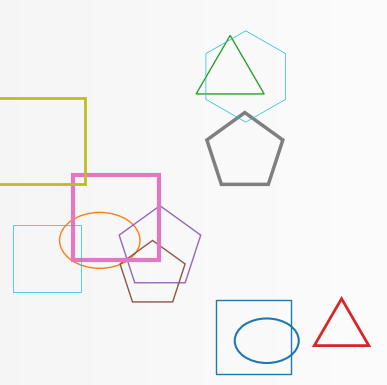[{"shape": "oval", "thickness": 1.5, "radius": 0.41, "center": [0.688, 0.115]}, {"shape": "square", "thickness": 1, "radius": 0.48, "center": [0.655, 0.125]}, {"shape": "oval", "thickness": 1, "radius": 0.52, "center": [0.257, 0.376]}, {"shape": "triangle", "thickness": 1, "radius": 0.51, "center": [0.594, 0.807]}, {"shape": "triangle", "thickness": 2, "radius": 0.41, "center": [0.881, 0.143]}, {"shape": "pentagon", "thickness": 1, "radius": 0.55, "center": [0.413, 0.355]}, {"shape": "pentagon", "thickness": 1, "radius": 0.44, "center": [0.394, 0.287]}, {"shape": "square", "thickness": 3, "radius": 0.55, "center": [0.3, 0.434]}, {"shape": "pentagon", "thickness": 2.5, "radius": 0.52, "center": [0.632, 0.605]}, {"shape": "square", "thickness": 2, "radius": 0.56, "center": [0.108, 0.634]}, {"shape": "square", "thickness": 0.5, "radius": 0.44, "center": [0.12, 0.329]}, {"shape": "hexagon", "thickness": 0.5, "radius": 0.59, "center": [0.634, 0.801]}]